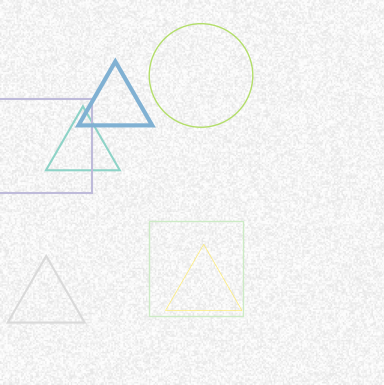[{"shape": "triangle", "thickness": 1.5, "radius": 0.55, "center": [0.215, 0.613]}, {"shape": "square", "thickness": 1.5, "radius": 0.61, "center": [0.116, 0.62]}, {"shape": "triangle", "thickness": 3, "radius": 0.55, "center": [0.3, 0.73]}, {"shape": "circle", "thickness": 1, "radius": 0.67, "center": [0.522, 0.804]}, {"shape": "triangle", "thickness": 1.5, "radius": 0.58, "center": [0.12, 0.22]}, {"shape": "square", "thickness": 1, "radius": 0.61, "center": [0.51, 0.302]}, {"shape": "triangle", "thickness": 0.5, "radius": 0.57, "center": [0.529, 0.251]}]